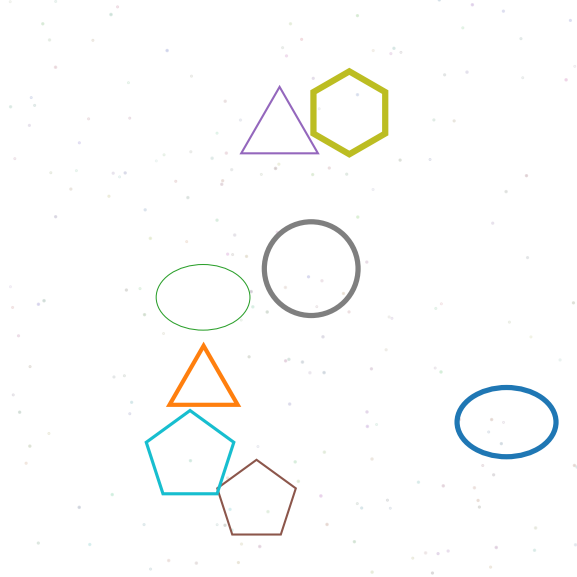[{"shape": "oval", "thickness": 2.5, "radius": 0.43, "center": [0.877, 0.268]}, {"shape": "triangle", "thickness": 2, "radius": 0.34, "center": [0.353, 0.332]}, {"shape": "oval", "thickness": 0.5, "radius": 0.41, "center": [0.352, 0.484]}, {"shape": "triangle", "thickness": 1, "radius": 0.38, "center": [0.484, 0.772]}, {"shape": "pentagon", "thickness": 1, "radius": 0.36, "center": [0.444, 0.131]}, {"shape": "circle", "thickness": 2.5, "radius": 0.41, "center": [0.539, 0.534]}, {"shape": "hexagon", "thickness": 3, "radius": 0.36, "center": [0.605, 0.804]}, {"shape": "pentagon", "thickness": 1.5, "radius": 0.4, "center": [0.329, 0.209]}]